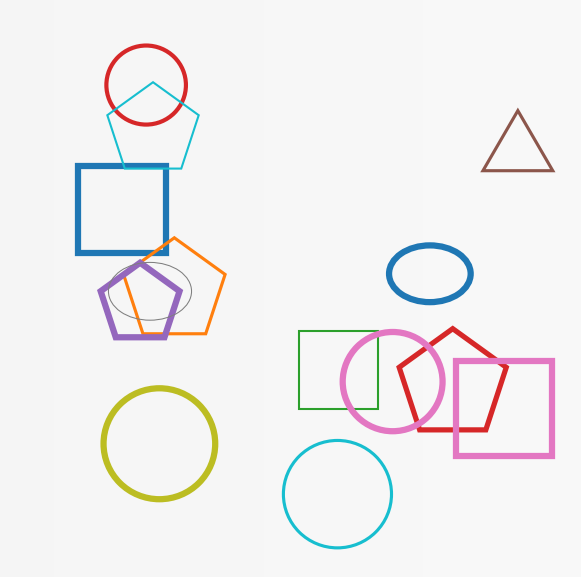[{"shape": "oval", "thickness": 3, "radius": 0.35, "center": [0.74, 0.525]}, {"shape": "square", "thickness": 3, "radius": 0.38, "center": [0.21, 0.637]}, {"shape": "pentagon", "thickness": 1.5, "radius": 0.46, "center": [0.3, 0.496]}, {"shape": "square", "thickness": 1, "radius": 0.34, "center": [0.583, 0.358]}, {"shape": "circle", "thickness": 2, "radius": 0.34, "center": [0.251, 0.852]}, {"shape": "pentagon", "thickness": 2.5, "radius": 0.48, "center": [0.779, 0.333]}, {"shape": "pentagon", "thickness": 3, "radius": 0.36, "center": [0.241, 0.473]}, {"shape": "triangle", "thickness": 1.5, "radius": 0.35, "center": [0.891, 0.738]}, {"shape": "square", "thickness": 3, "radius": 0.41, "center": [0.868, 0.292]}, {"shape": "circle", "thickness": 3, "radius": 0.43, "center": [0.676, 0.338]}, {"shape": "oval", "thickness": 0.5, "radius": 0.36, "center": [0.258, 0.495]}, {"shape": "circle", "thickness": 3, "radius": 0.48, "center": [0.274, 0.231]}, {"shape": "circle", "thickness": 1.5, "radius": 0.46, "center": [0.581, 0.143]}, {"shape": "pentagon", "thickness": 1, "radius": 0.41, "center": [0.263, 0.774]}]